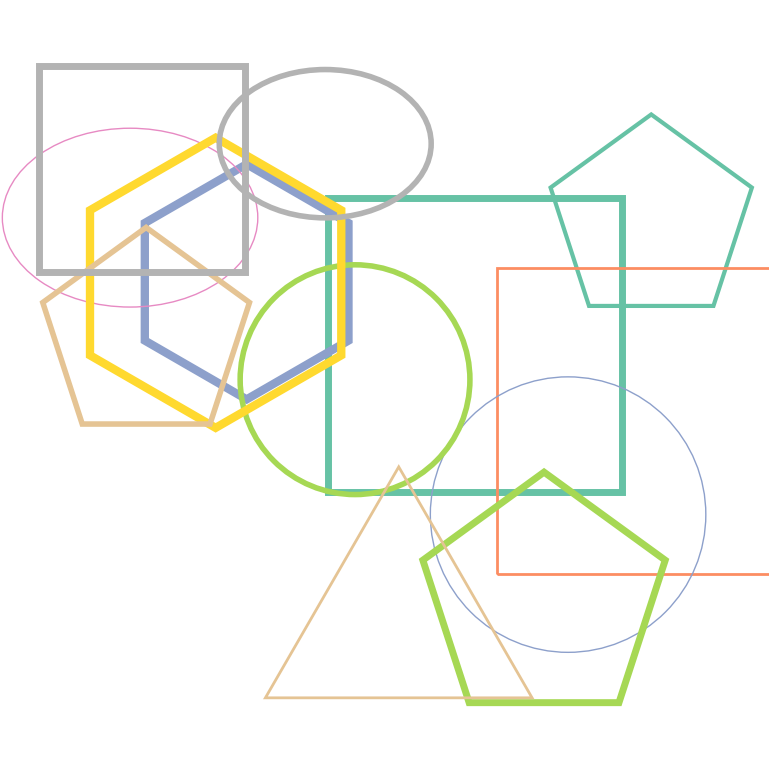[{"shape": "square", "thickness": 2.5, "radius": 0.95, "center": [0.617, 0.552]}, {"shape": "pentagon", "thickness": 1.5, "radius": 0.69, "center": [0.846, 0.714]}, {"shape": "square", "thickness": 1, "radius": 0.99, "center": [0.844, 0.453]}, {"shape": "circle", "thickness": 0.5, "radius": 0.89, "center": [0.738, 0.332]}, {"shape": "hexagon", "thickness": 3, "radius": 0.76, "center": [0.32, 0.634]}, {"shape": "oval", "thickness": 0.5, "radius": 0.83, "center": [0.169, 0.717]}, {"shape": "pentagon", "thickness": 2.5, "radius": 0.83, "center": [0.707, 0.221]}, {"shape": "circle", "thickness": 2, "radius": 0.75, "center": [0.461, 0.507]}, {"shape": "hexagon", "thickness": 3, "radius": 0.94, "center": [0.28, 0.633]}, {"shape": "pentagon", "thickness": 2, "radius": 0.71, "center": [0.19, 0.563]}, {"shape": "triangle", "thickness": 1, "radius": 1.0, "center": [0.518, 0.194]}, {"shape": "square", "thickness": 2.5, "radius": 0.67, "center": [0.184, 0.78]}, {"shape": "oval", "thickness": 2, "radius": 0.69, "center": [0.422, 0.813]}]